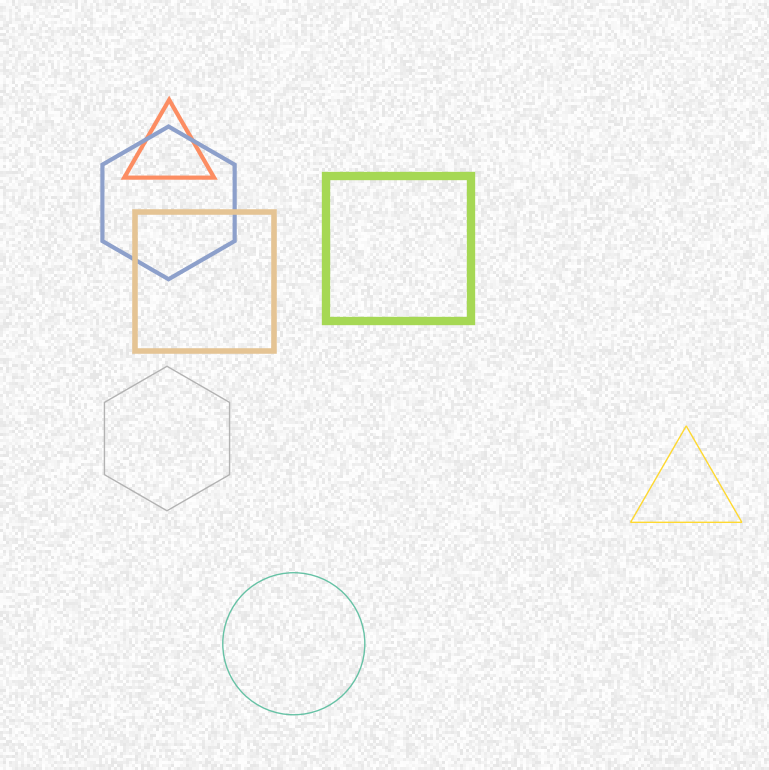[{"shape": "circle", "thickness": 0.5, "radius": 0.46, "center": [0.382, 0.164]}, {"shape": "triangle", "thickness": 1.5, "radius": 0.34, "center": [0.22, 0.803]}, {"shape": "hexagon", "thickness": 1.5, "radius": 0.5, "center": [0.219, 0.737]}, {"shape": "square", "thickness": 3, "radius": 0.47, "center": [0.517, 0.678]}, {"shape": "triangle", "thickness": 0.5, "radius": 0.42, "center": [0.891, 0.363]}, {"shape": "square", "thickness": 2, "radius": 0.45, "center": [0.265, 0.635]}, {"shape": "hexagon", "thickness": 0.5, "radius": 0.47, "center": [0.217, 0.43]}]